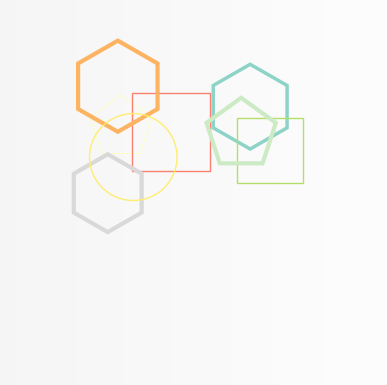[{"shape": "hexagon", "thickness": 2.5, "radius": 0.55, "center": [0.646, 0.723]}, {"shape": "pentagon", "thickness": 0.5, "radius": 0.42, "center": [0.312, 0.669]}, {"shape": "square", "thickness": 1, "radius": 0.5, "center": [0.441, 0.657]}, {"shape": "hexagon", "thickness": 3, "radius": 0.59, "center": [0.304, 0.776]}, {"shape": "square", "thickness": 1, "radius": 0.43, "center": [0.697, 0.609]}, {"shape": "hexagon", "thickness": 3, "radius": 0.51, "center": [0.278, 0.498]}, {"shape": "pentagon", "thickness": 3, "radius": 0.47, "center": [0.622, 0.652]}, {"shape": "circle", "thickness": 1, "radius": 0.56, "center": [0.344, 0.592]}]